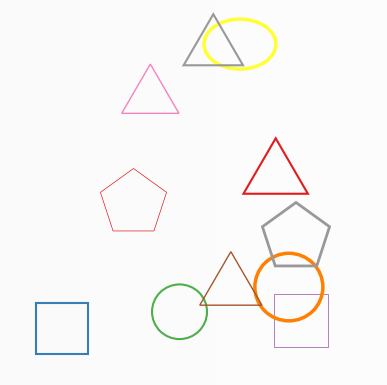[{"shape": "triangle", "thickness": 1.5, "radius": 0.48, "center": [0.711, 0.545]}, {"shape": "pentagon", "thickness": 0.5, "radius": 0.45, "center": [0.345, 0.473]}, {"shape": "square", "thickness": 1.5, "radius": 0.34, "center": [0.159, 0.147]}, {"shape": "circle", "thickness": 1.5, "radius": 0.35, "center": [0.463, 0.19]}, {"shape": "square", "thickness": 0.5, "radius": 0.35, "center": [0.777, 0.168]}, {"shape": "circle", "thickness": 2.5, "radius": 0.44, "center": [0.745, 0.254]}, {"shape": "oval", "thickness": 2.5, "radius": 0.46, "center": [0.619, 0.885]}, {"shape": "triangle", "thickness": 1, "radius": 0.46, "center": [0.596, 0.254]}, {"shape": "triangle", "thickness": 1, "radius": 0.43, "center": [0.388, 0.748]}, {"shape": "pentagon", "thickness": 2, "radius": 0.46, "center": [0.764, 0.383]}, {"shape": "triangle", "thickness": 1.5, "radius": 0.44, "center": [0.55, 0.875]}]